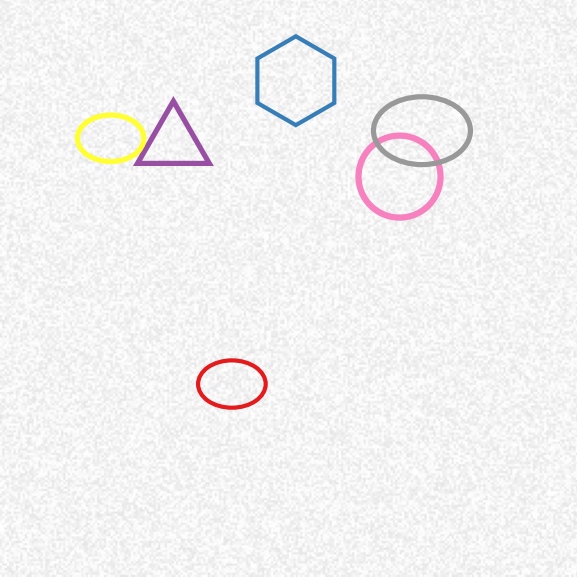[{"shape": "oval", "thickness": 2, "radius": 0.29, "center": [0.402, 0.334]}, {"shape": "hexagon", "thickness": 2, "radius": 0.38, "center": [0.512, 0.859]}, {"shape": "triangle", "thickness": 2.5, "radius": 0.36, "center": [0.3, 0.752]}, {"shape": "oval", "thickness": 2.5, "radius": 0.29, "center": [0.192, 0.76]}, {"shape": "circle", "thickness": 3, "radius": 0.35, "center": [0.692, 0.693]}, {"shape": "oval", "thickness": 2.5, "radius": 0.42, "center": [0.731, 0.773]}]